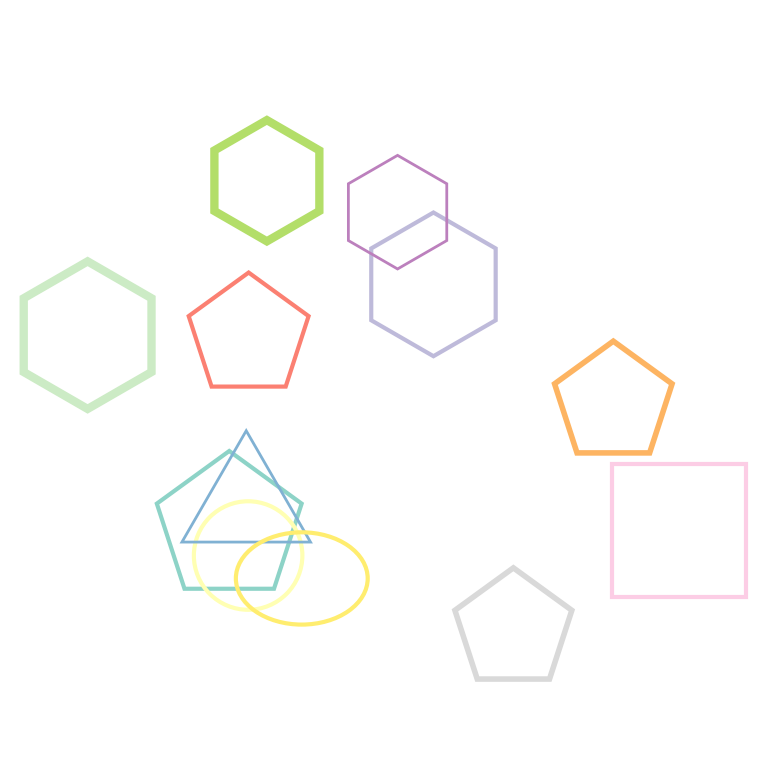[{"shape": "pentagon", "thickness": 1.5, "radius": 0.49, "center": [0.298, 0.315]}, {"shape": "circle", "thickness": 1.5, "radius": 0.35, "center": [0.322, 0.279]}, {"shape": "hexagon", "thickness": 1.5, "radius": 0.47, "center": [0.563, 0.631]}, {"shape": "pentagon", "thickness": 1.5, "radius": 0.41, "center": [0.323, 0.564]}, {"shape": "triangle", "thickness": 1, "radius": 0.48, "center": [0.32, 0.344]}, {"shape": "pentagon", "thickness": 2, "radius": 0.4, "center": [0.797, 0.477]}, {"shape": "hexagon", "thickness": 3, "radius": 0.39, "center": [0.347, 0.765]}, {"shape": "square", "thickness": 1.5, "radius": 0.43, "center": [0.882, 0.311]}, {"shape": "pentagon", "thickness": 2, "radius": 0.4, "center": [0.667, 0.183]}, {"shape": "hexagon", "thickness": 1, "radius": 0.37, "center": [0.516, 0.724]}, {"shape": "hexagon", "thickness": 3, "radius": 0.48, "center": [0.114, 0.565]}, {"shape": "oval", "thickness": 1.5, "radius": 0.43, "center": [0.392, 0.249]}]